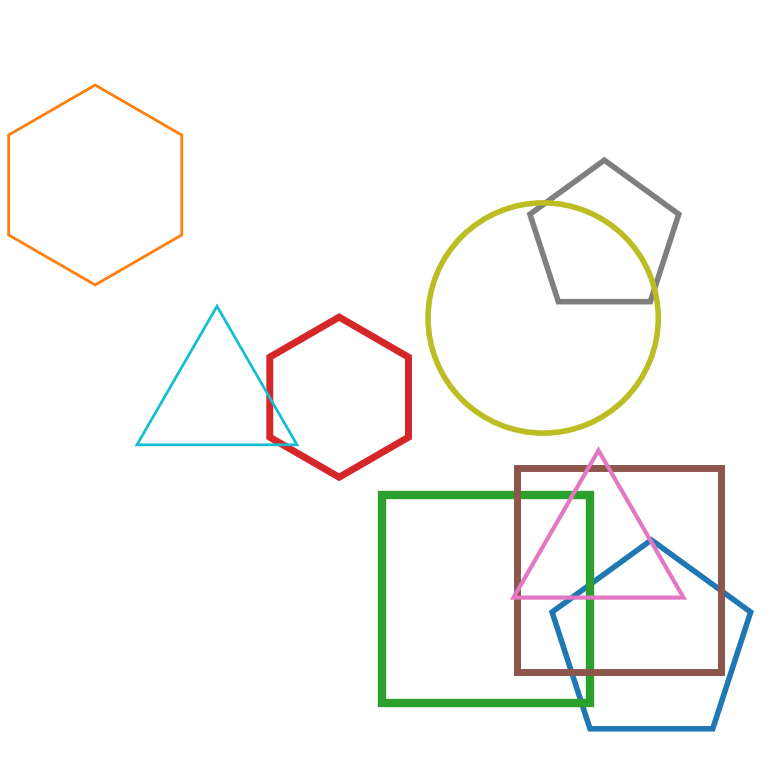[{"shape": "pentagon", "thickness": 2, "radius": 0.68, "center": [0.846, 0.163]}, {"shape": "hexagon", "thickness": 1, "radius": 0.65, "center": [0.124, 0.76]}, {"shape": "square", "thickness": 3, "radius": 0.68, "center": [0.631, 0.222]}, {"shape": "hexagon", "thickness": 2.5, "radius": 0.52, "center": [0.44, 0.484]}, {"shape": "square", "thickness": 2.5, "radius": 0.66, "center": [0.804, 0.26]}, {"shape": "triangle", "thickness": 1.5, "radius": 0.64, "center": [0.777, 0.288]}, {"shape": "pentagon", "thickness": 2, "radius": 0.51, "center": [0.785, 0.69]}, {"shape": "circle", "thickness": 2, "radius": 0.75, "center": [0.705, 0.587]}, {"shape": "triangle", "thickness": 1, "radius": 0.6, "center": [0.282, 0.482]}]